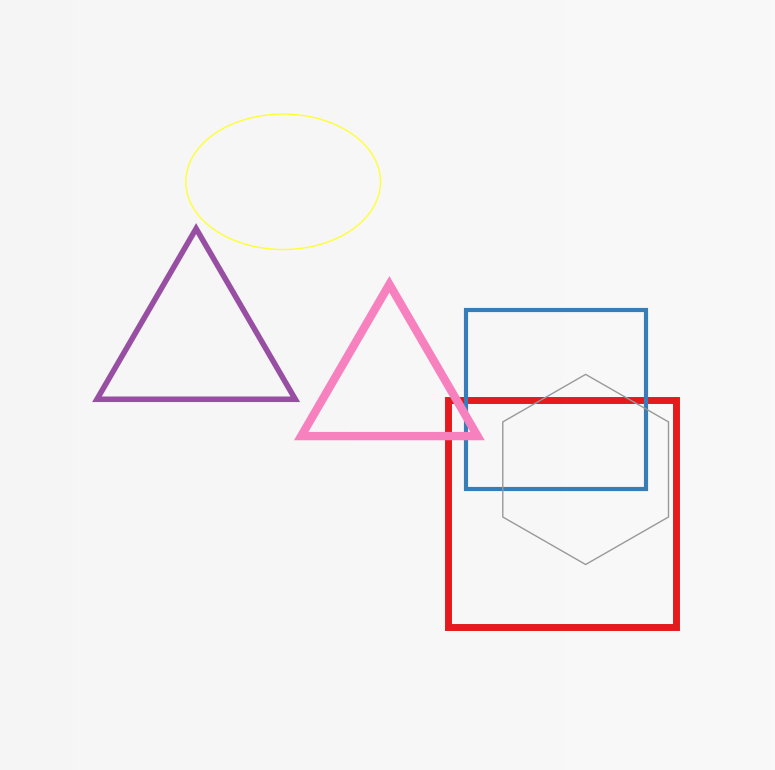[{"shape": "square", "thickness": 2.5, "radius": 0.74, "center": [0.725, 0.333]}, {"shape": "square", "thickness": 1.5, "radius": 0.58, "center": [0.717, 0.481]}, {"shape": "triangle", "thickness": 2, "radius": 0.74, "center": [0.253, 0.555]}, {"shape": "oval", "thickness": 0.5, "radius": 0.63, "center": [0.365, 0.764]}, {"shape": "triangle", "thickness": 3, "radius": 0.66, "center": [0.502, 0.499]}, {"shape": "hexagon", "thickness": 0.5, "radius": 0.62, "center": [0.756, 0.39]}]